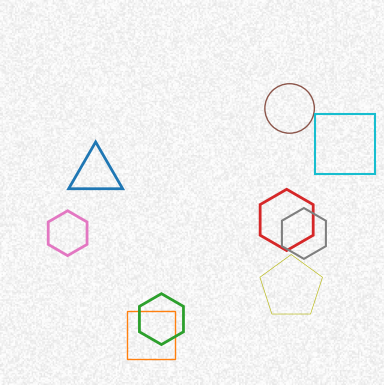[{"shape": "triangle", "thickness": 2, "radius": 0.4, "center": [0.248, 0.55]}, {"shape": "square", "thickness": 1, "radius": 0.31, "center": [0.392, 0.13]}, {"shape": "hexagon", "thickness": 2, "radius": 0.33, "center": [0.419, 0.171]}, {"shape": "hexagon", "thickness": 2, "radius": 0.4, "center": [0.745, 0.429]}, {"shape": "circle", "thickness": 1, "radius": 0.32, "center": [0.752, 0.718]}, {"shape": "hexagon", "thickness": 2, "radius": 0.29, "center": [0.176, 0.394]}, {"shape": "hexagon", "thickness": 1.5, "radius": 0.33, "center": [0.789, 0.394]}, {"shape": "pentagon", "thickness": 0.5, "radius": 0.43, "center": [0.756, 0.253]}, {"shape": "square", "thickness": 1.5, "radius": 0.39, "center": [0.897, 0.626]}]